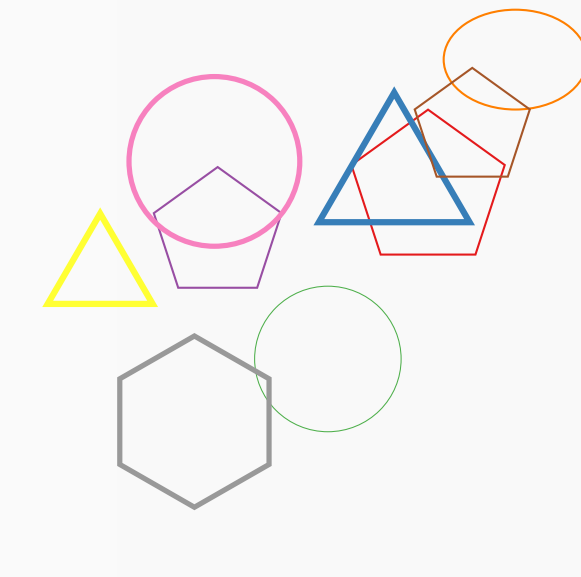[{"shape": "pentagon", "thickness": 1, "radius": 0.69, "center": [0.736, 0.671]}, {"shape": "triangle", "thickness": 3, "radius": 0.75, "center": [0.678, 0.689]}, {"shape": "circle", "thickness": 0.5, "radius": 0.63, "center": [0.564, 0.378]}, {"shape": "pentagon", "thickness": 1, "radius": 0.58, "center": [0.375, 0.594]}, {"shape": "oval", "thickness": 1, "radius": 0.62, "center": [0.887, 0.896]}, {"shape": "triangle", "thickness": 3, "radius": 0.52, "center": [0.172, 0.525]}, {"shape": "pentagon", "thickness": 1, "radius": 0.52, "center": [0.812, 0.777]}, {"shape": "circle", "thickness": 2.5, "radius": 0.73, "center": [0.369, 0.72]}, {"shape": "hexagon", "thickness": 2.5, "radius": 0.74, "center": [0.334, 0.269]}]